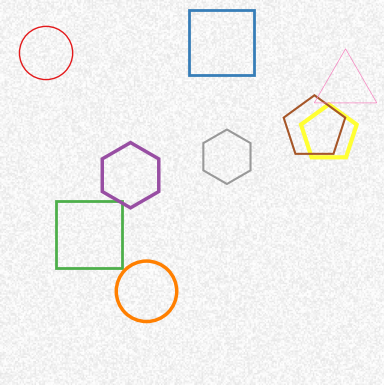[{"shape": "circle", "thickness": 1, "radius": 0.35, "center": [0.12, 0.862]}, {"shape": "square", "thickness": 2, "radius": 0.42, "center": [0.575, 0.89]}, {"shape": "square", "thickness": 2, "radius": 0.43, "center": [0.231, 0.391]}, {"shape": "hexagon", "thickness": 2.5, "radius": 0.42, "center": [0.339, 0.545]}, {"shape": "circle", "thickness": 2.5, "radius": 0.39, "center": [0.381, 0.243]}, {"shape": "pentagon", "thickness": 3, "radius": 0.38, "center": [0.854, 0.653]}, {"shape": "pentagon", "thickness": 1.5, "radius": 0.42, "center": [0.817, 0.668]}, {"shape": "triangle", "thickness": 0.5, "radius": 0.47, "center": [0.898, 0.78]}, {"shape": "hexagon", "thickness": 1.5, "radius": 0.35, "center": [0.589, 0.593]}]